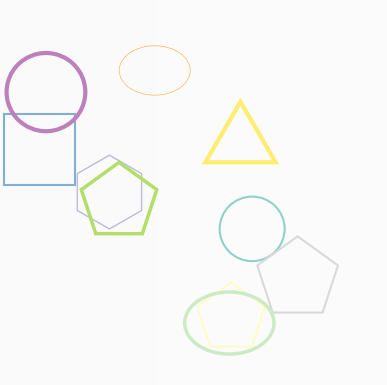[{"shape": "circle", "thickness": 1.5, "radius": 0.42, "center": [0.651, 0.406]}, {"shape": "pentagon", "thickness": 1, "radius": 0.46, "center": [0.596, 0.174]}, {"shape": "hexagon", "thickness": 1, "radius": 0.48, "center": [0.282, 0.501]}, {"shape": "square", "thickness": 1.5, "radius": 0.46, "center": [0.102, 0.611]}, {"shape": "oval", "thickness": 0.5, "radius": 0.46, "center": [0.399, 0.817]}, {"shape": "pentagon", "thickness": 2.5, "radius": 0.51, "center": [0.307, 0.476]}, {"shape": "pentagon", "thickness": 1.5, "radius": 0.55, "center": [0.768, 0.277]}, {"shape": "circle", "thickness": 3, "radius": 0.51, "center": [0.119, 0.761]}, {"shape": "oval", "thickness": 2.5, "radius": 0.58, "center": [0.592, 0.161]}, {"shape": "triangle", "thickness": 3, "radius": 0.52, "center": [0.621, 0.631]}]